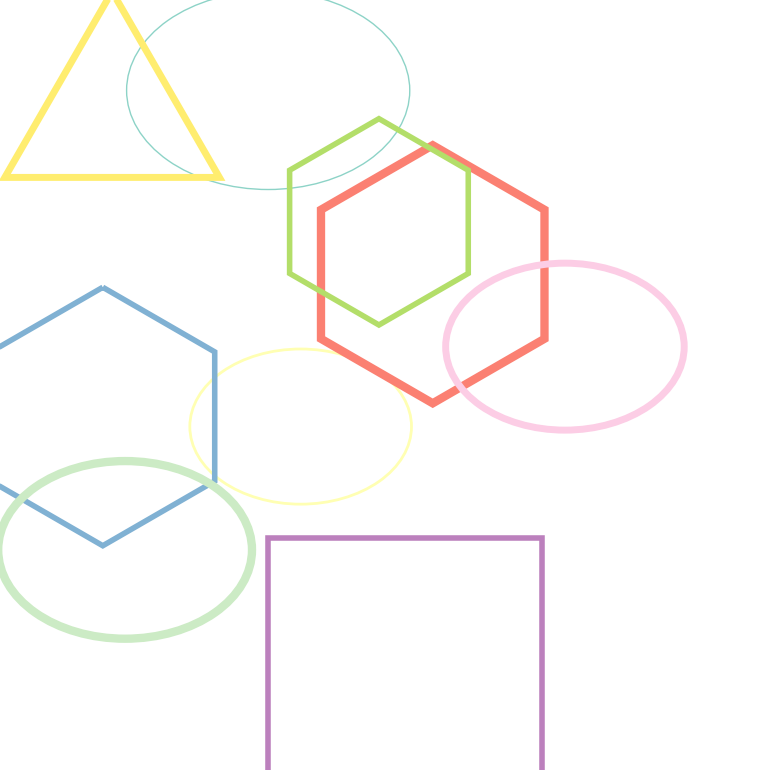[{"shape": "oval", "thickness": 0.5, "radius": 0.92, "center": [0.348, 0.883]}, {"shape": "oval", "thickness": 1, "radius": 0.72, "center": [0.39, 0.446]}, {"shape": "hexagon", "thickness": 3, "radius": 0.84, "center": [0.562, 0.644]}, {"shape": "hexagon", "thickness": 2, "radius": 0.84, "center": [0.134, 0.459]}, {"shape": "hexagon", "thickness": 2, "radius": 0.67, "center": [0.492, 0.712]}, {"shape": "oval", "thickness": 2.5, "radius": 0.77, "center": [0.734, 0.55]}, {"shape": "square", "thickness": 2, "radius": 0.89, "center": [0.525, 0.123]}, {"shape": "oval", "thickness": 3, "radius": 0.82, "center": [0.162, 0.286]}, {"shape": "triangle", "thickness": 2.5, "radius": 0.8, "center": [0.146, 0.85]}]